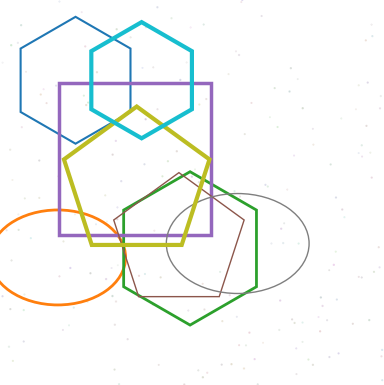[{"shape": "hexagon", "thickness": 1.5, "radius": 0.82, "center": [0.196, 0.792]}, {"shape": "oval", "thickness": 2, "radius": 0.88, "center": [0.15, 0.331]}, {"shape": "hexagon", "thickness": 2, "radius": 1.0, "center": [0.494, 0.355]}, {"shape": "square", "thickness": 2.5, "radius": 0.99, "center": [0.35, 0.587]}, {"shape": "pentagon", "thickness": 1, "radius": 0.89, "center": [0.465, 0.374]}, {"shape": "oval", "thickness": 1, "radius": 0.93, "center": [0.617, 0.367]}, {"shape": "pentagon", "thickness": 3, "radius": 0.99, "center": [0.355, 0.525]}, {"shape": "hexagon", "thickness": 3, "radius": 0.75, "center": [0.368, 0.792]}]